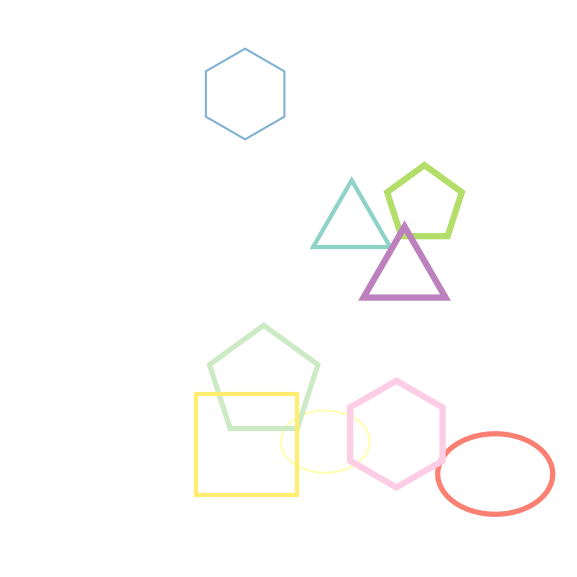[{"shape": "triangle", "thickness": 2, "radius": 0.39, "center": [0.609, 0.61]}, {"shape": "oval", "thickness": 1, "radius": 0.38, "center": [0.563, 0.234]}, {"shape": "oval", "thickness": 2.5, "radius": 0.5, "center": [0.858, 0.178]}, {"shape": "hexagon", "thickness": 1, "radius": 0.39, "center": [0.424, 0.836]}, {"shape": "pentagon", "thickness": 3, "radius": 0.34, "center": [0.735, 0.645]}, {"shape": "hexagon", "thickness": 3, "radius": 0.46, "center": [0.686, 0.247]}, {"shape": "triangle", "thickness": 3, "radius": 0.41, "center": [0.7, 0.525]}, {"shape": "pentagon", "thickness": 2.5, "radius": 0.49, "center": [0.457, 0.337]}, {"shape": "square", "thickness": 2, "radius": 0.44, "center": [0.426, 0.23]}]